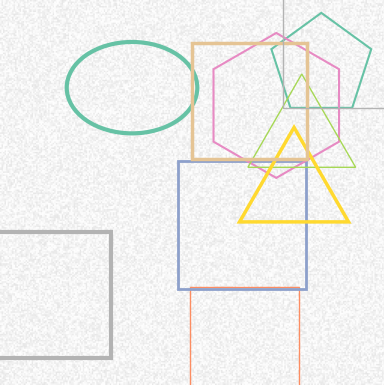[{"shape": "pentagon", "thickness": 1.5, "radius": 0.68, "center": [0.835, 0.83]}, {"shape": "oval", "thickness": 3, "radius": 0.85, "center": [0.343, 0.772]}, {"shape": "square", "thickness": 1, "radius": 0.7, "center": [0.635, 0.113]}, {"shape": "square", "thickness": 2, "radius": 0.83, "center": [0.629, 0.415]}, {"shape": "hexagon", "thickness": 1.5, "radius": 0.94, "center": [0.718, 0.726]}, {"shape": "triangle", "thickness": 1, "radius": 0.81, "center": [0.784, 0.646]}, {"shape": "triangle", "thickness": 2.5, "radius": 0.82, "center": [0.764, 0.505]}, {"shape": "square", "thickness": 2.5, "radius": 0.75, "center": [0.648, 0.738]}, {"shape": "square", "thickness": 1, "radius": 0.79, "center": [0.892, 0.877]}, {"shape": "square", "thickness": 3, "radius": 0.82, "center": [0.125, 0.233]}]